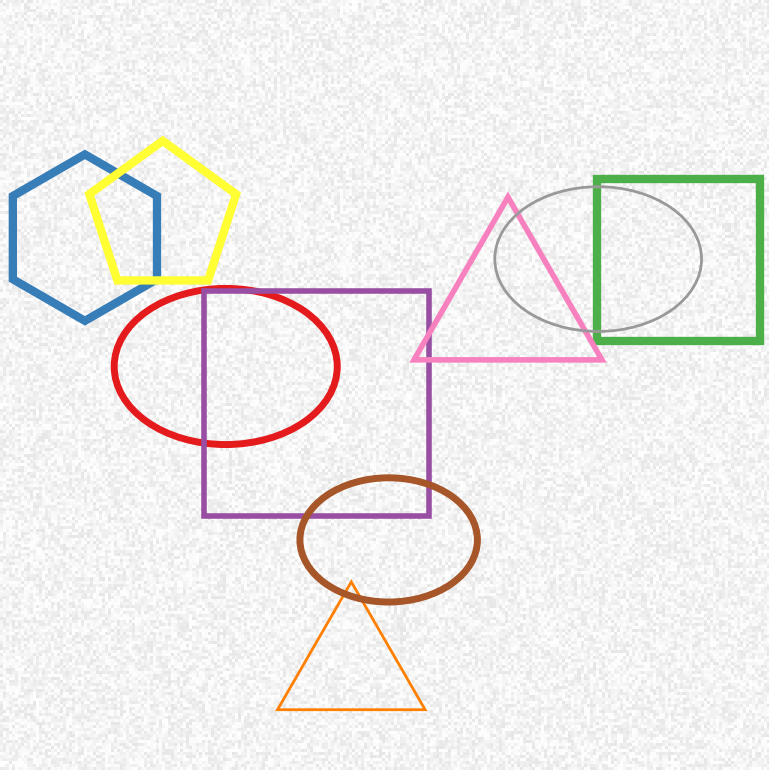[{"shape": "oval", "thickness": 2.5, "radius": 0.72, "center": [0.293, 0.524]}, {"shape": "hexagon", "thickness": 3, "radius": 0.54, "center": [0.11, 0.691]}, {"shape": "square", "thickness": 3, "radius": 0.53, "center": [0.882, 0.662]}, {"shape": "square", "thickness": 2, "radius": 0.73, "center": [0.412, 0.476]}, {"shape": "triangle", "thickness": 1, "radius": 0.55, "center": [0.456, 0.134]}, {"shape": "pentagon", "thickness": 3, "radius": 0.5, "center": [0.211, 0.717]}, {"shape": "oval", "thickness": 2.5, "radius": 0.58, "center": [0.505, 0.299]}, {"shape": "triangle", "thickness": 2, "radius": 0.7, "center": [0.66, 0.603]}, {"shape": "oval", "thickness": 1, "radius": 0.67, "center": [0.777, 0.664]}]